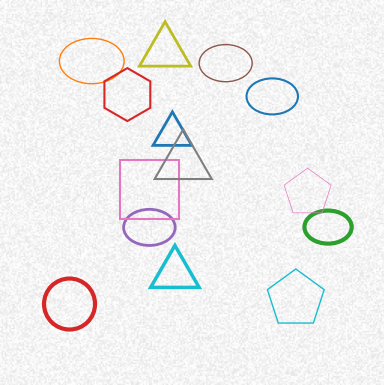[{"shape": "triangle", "thickness": 2, "radius": 0.29, "center": [0.448, 0.651]}, {"shape": "oval", "thickness": 1.5, "radius": 0.33, "center": [0.707, 0.75]}, {"shape": "oval", "thickness": 1, "radius": 0.42, "center": [0.238, 0.841]}, {"shape": "oval", "thickness": 3, "radius": 0.31, "center": [0.852, 0.41]}, {"shape": "hexagon", "thickness": 1.5, "radius": 0.34, "center": [0.331, 0.754]}, {"shape": "circle", "thickness": 3, "radius": 0.33, "center": [0.181, 0.21]}, {"shape": "oval", "thickness": 2, "radius": 0.33, "center": [0.388, 0.409]}, {"shape": "oval", "thickness": 1, "radius": 0.34, "center": [0.586, 0.836]}, {"shape": "square", "thickness": 1.5, "radius": 0.38, "center": [0.387, 0.508]}, {"shape": "pentagon", "thickness": 0.5, "radius": 0.32, "center": [0.799, 0.499]}, {"shape": "triangle", "thickness": 1.5, "radius": 0.43, "center": [0.476, 0.578]}, {"shape": "triangle", "thickness": 2, "radius": 0.38, "center": [0.429, 0.867]}, {"shape": "pentagon", "thickness": 1, "radius": 0.39, "center": [0.768, 0.224]}, {"shape": "triangle", "thickness": 2.5, "radius": 0.36, "center": [0.454, 0.29]}]